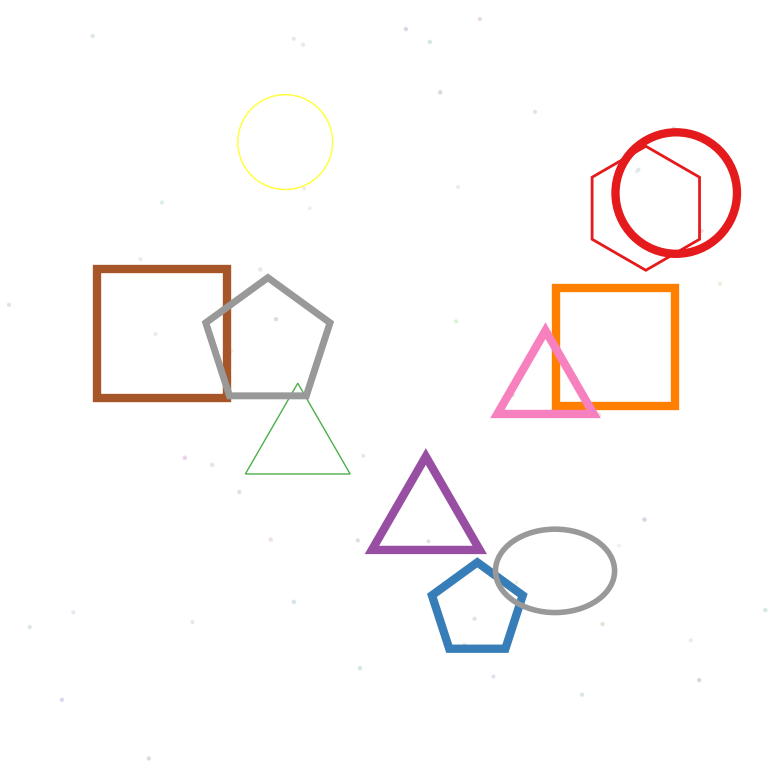[{"shape": "hexagon", "thickness": 1, "radius": 0.4, "center": [0.839, 0.73]}, {"shape": "circle", "thickness": 3, "radius": 0.39, "center": [0.878, 0.749]}, {"shape": "pentagon", "thickness": 3, "radius": 0.31, "center": [0.62, 0.208]}, {"shape": "triangle", "thickness": 0.5, "radius": 0.39, "center": [0.387, 0.424]}, {"shape": "triangle", "thickness": 3, "radius": 0.4, "center": [0.553, 0.326]}, {"shape": "square", "thickness": 3, "radius": 0.38, "center": [0.799, 0.549]}, {"shape": "circle", "thickness": 0.5, "radius": 0.31, "center": [0.37, 0.815]}, {"shape": "square", "thickness": 3, "radius": 0.42, "center": [0.21, 0.567]}, {"shape": "triangle", "thickness": 3, "radius": 0.36, "center": [0.708, 0.498]}, {"shape": "oval", "thickness": 2, "radius": 0.39, "center": [0.721, 0.259]}, {"shape": "pentagon", "thickness": 2.5, "radius": 0.42, "center": [0.348, 0.555]}]